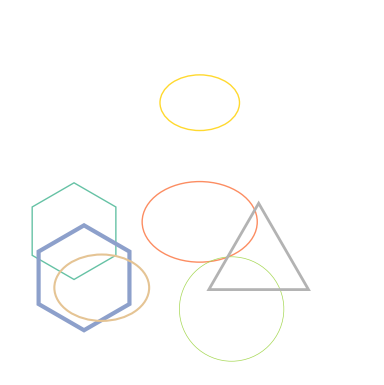[{"shape": "hexagon", "thickness": 1, "radius": 0.63, "center": [0.192, 0.4]}, {"shape": "oval", "thickness": 1, "radius": 0.75, "center": [0.519, 0.424]}, {"shape": "hexagon", "thickness": 3, "radius": 0.68, "center": [0.218, 0.278]}, {"shape": "circle", "thickness": 0.5, "radius": 0.68, "center": [0.602, 0.197]}, {"shape": "oval", "thickness": 1, "radius": 0.52, "center": [0.519, 0.733]}, {"shape": "oval", "thickness": 1.5, "radius": 0.62, "center": [0.264, 0.253]}, {"shape": "triangle", "thickness": 2, "radius": 0.75, "center": [0.672, 0.323]}]